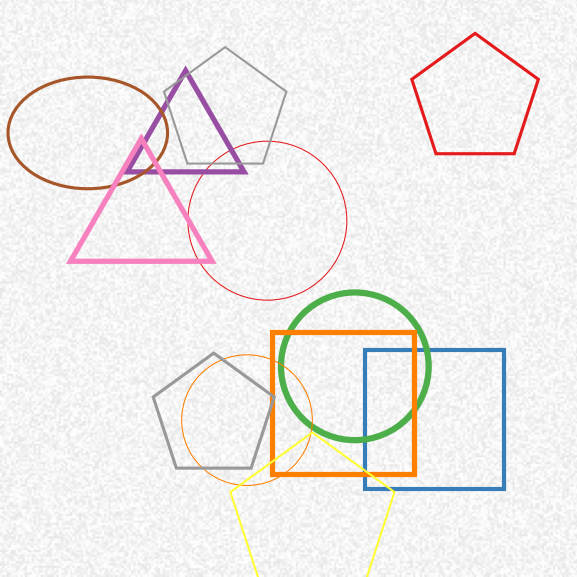[{"shape": "circle", "thickness": 0.5, "radius": 0.69, "center": [0.463, 0.617]}, {"shape": "pentagon", "thickness": 1.5, "radius": 0.58, "center": [0.823, 0.826]}, {"shape": "square", "thickness": 2, "radius": 0.6, "center": [0.753, 0.273]}, {"shape": "circle", "thickness": 3, "radius": 0.64, "center": [0.614, 0.365]}, {"shape": "triangle", "thickness": 2.5, "radius": 0.58, "center": [0.321, 0.76]}, {"shape": "square", "thickness": 2.5, "radius": 0.62, "center": [0.594, 0.301]}, {"shape": "circle", "thickness": 0.5, "radius": 0.57, "center": [0.428, 0.272]}, {"shape": "pentagon", "thickness": 1, "radius": 0.75, "center": [0.541, 0.101]}, {"shape": "oval", "thickness": 1.5, "radius": 0.69, "center": [0.152, 0.769]}, {"shape": "triangle", "thickness": 2.5, "radius": 0.71, "center": [0.245, 0.618]}, {"shape": "pentagon", "thickness": 1.5, "radius": 0.55, "center": [0.37, 0.278]}, {"shape": "pentagon", "thickness": 1, "radius": 0.56, "center": [0.39, 0.806]}]